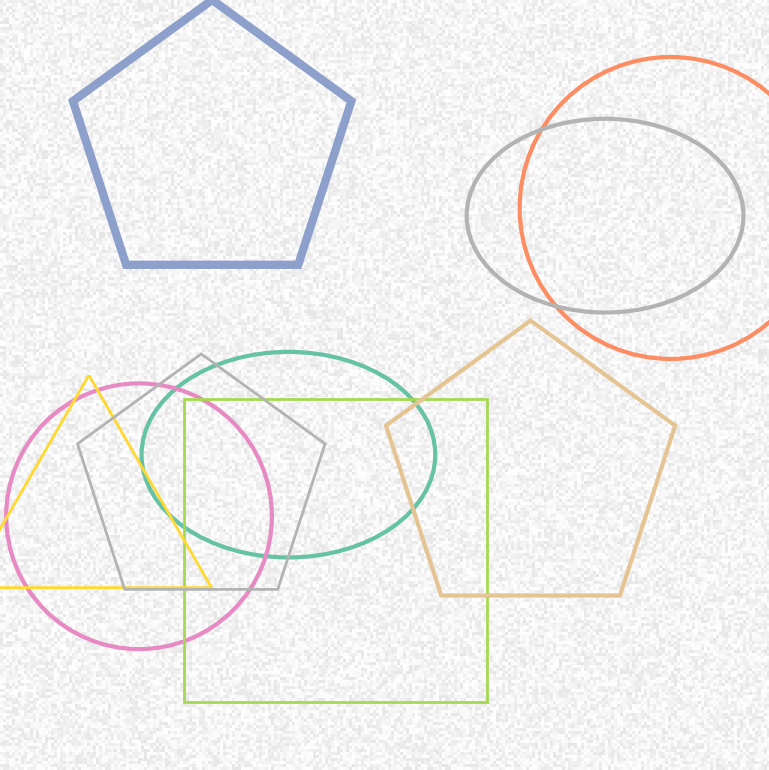[{"shape": "oval", "thickness": 1.5, "radius": 0.95, "center": [0.375, 0.41]}, {"shape": "circle", "thickness": 1.5, "radius": 0.98, "center": [0.871, 0.73]}, {"shape": "pentagon", "thickness": 3, "radius": 0.95, "center": [0.276, 0.81]}, {"shape": "circle", "thickness": 1.5, "radius": 0.86, "center": [0.181, 0.33]}, {"shape": "square", "thickness": 1, "radius": 0.98, "center": [0.436, 0.285]}, {"shape": "triangle", "thickness": 1, "radius": 0.92, "center": [0.115, 0.329]}, {"shape": "pentagon", "thickness": 1.5, "radius": 0.99, "center": [0.689, 0.386]}, {"shape": "oval", "thickness": 1.5, "radius": 0.9, "center": [0.786, 0.72]}, {"shape": "pentagon", "thickness": 1, "radius": 0.85, "center": [0.261, 0.371]}]